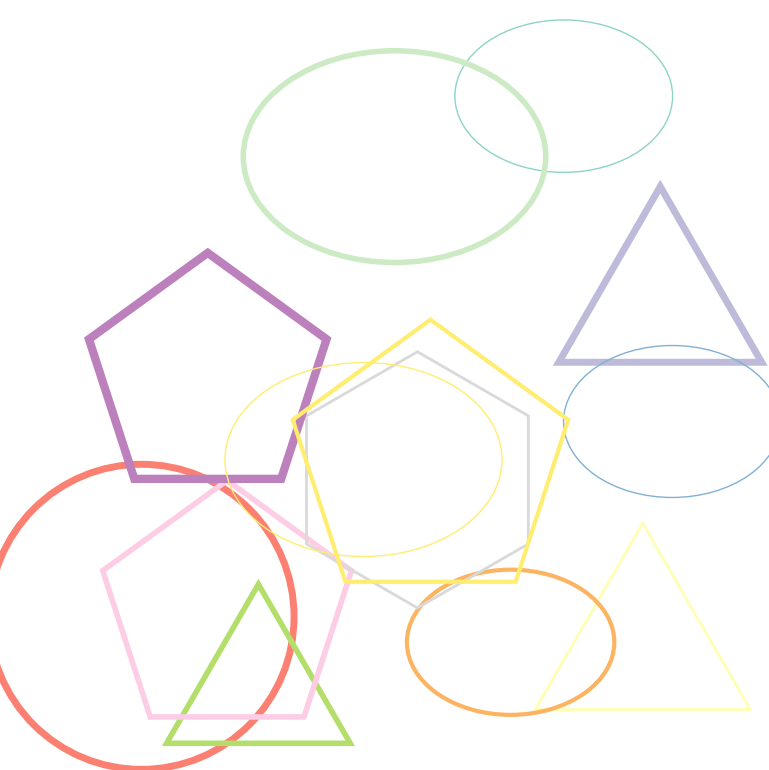[{"shape": "oval", "thickness": 0.5, "radius": 0.71, "center": [0.732, 0.875]}, {"shape": "triangle", "thickness": 1, "radius": 0.81, "center": [0.835, 0.159]}, {"shape": "triangle", "thickness": 2.5, "radius": 0.76, "center": [0.857, 0.606]}, {"shape": "circle", "thickness": 2.5, "radius": 0.99, "center": [0.184, 0.199]}, {"shape": "oval", "thickness": 0.5, "radius": 0.7, "center": [0.873, 0.453]}, {"shape": "oval", "thickness": 1.5, "radius": 0.67, "center": [0.663, 0.166]}, {"shape": "triangle", "thickness": 2, "radius": 0.69, "center": [0.336, 0.104]}, {"shape": "pentagon", "thickness": 2, "radius": 0.85, "center": [0.295, 0.206]}, {"shape": "hexagon", "thickness": 1, "radius": 0.83, "center": [0.542, 0.377]}, {"shape": "pentagon", "thickness": 3, "radius": 0.81, "center": [0.27, 0.509]}, {"shape": "oval", "thickness": 2, "radius": 0.98, "center": [0.512, 0.797]}, {"shape": "oval", "thickness": 0.5, "radius": 0.9, "center": [0.472, 0.403]}, {"shape": "pentagon", "thickness": 1.5, "radius": 0.94, "center": [0.559, 0.397]}]